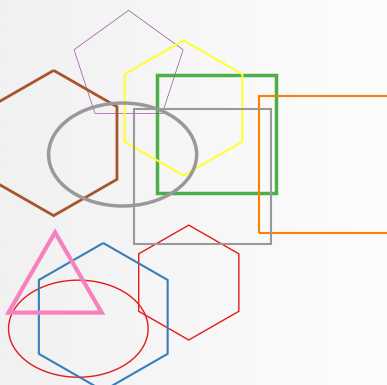[{"shape": "oval", "thickness": 1, "radius": 0.9, "center": [0.202, 0.146]}, {"shape": "hexagon", "thickness": 1, "radius": 0.75, "center": [0.487, 0.266]}, {"shape": "hexagon", "thickness": 1.5, "radius": 0.96, "center": [0.266, 0.177]}, {"shape": "square", "thickness": 2.5, "radius": 0.77, "center": [0.559, 0.652]}, {"shape": "pentagon", "thickness": 0.5, "radius": 0.74, "center": [0.332, 0.825]}, {"shape": "square", "thickness": 1.5, "radius": 0.89, "center": [0.845, 0.573]}, {"shape": "hexagon", "thickness": 1.5, "radius": 0.88, "center": [0.474, 0.72]}, {"shape": "hexagon", "thickness": 2, "radius": 0.94, "center": [0.139, 0.628]}, {"shape": "triangle", "thickness": 3, "radius": 0.7, "center": [0.142, 0.258]}, {"shape": "square", "thickness": 1.5, "radius": 0.88, "center": [0.523, 0.541]}, {"shape": "oval", "thickness": 2.5, "radius": 0.96, "center": [0.316, 0.599]}]